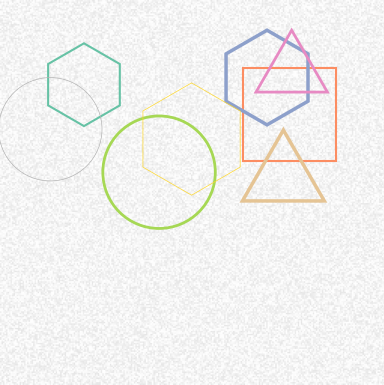[{"shape": "hexagon", "thickness": 1.5, "radius": 0.54, "center": [0.218, 0.78]}, {"shape": "square", "thickness": 1.5, "radius": 0.6, "center": [0.751, 0.702]}, {"shape": "hexagon", "thickness": 2.5, "radius": 0.61, "center": [0.694, 0.799]}, {"shape": "triangle", "thickness": 2, "radius": 0.54, "center": [0.758, 0.814]}, {"shape": "circle", "thickness": 2, "radius": 0.73, "center": [0.413, 0.553]}, {"shape": "hexagon", "thickness": 0.5, "radius": 0.73, "center": [0.498, 0.639]}, {"shape": "triangle", "thickness": 2.5, "radius": 0.61, "center": [0.736, 0.539]}, {"shape": "circle", "thickness": 0.5, "radius": 0.67, "center": [0.131, 0.664]}]